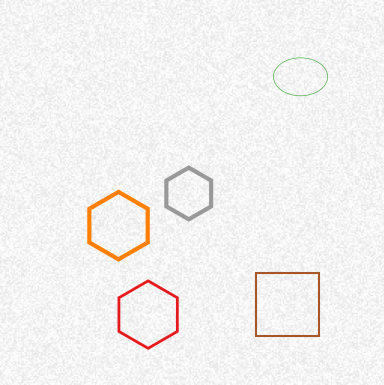[{"shape": "hexagon", "thickness": 2, "radius": 0.44, "center": [0.385, 0.183]}, {"shape": "oval", "thickness": 0.5, "radius": 0.35, "center": [0.781, 0.801]}, {"shape": "hexagon", "thickness": 3, "radius": 0.44, "center": [0.308, 0.414]}, {"shape": "square", "thickness": 1.5, "radius": 0.41, "center": [0.746, 0.209]}, {"shape": "hexagon", "thickness": 3, "radius": 0.34, "center": [0.49, 0.497]}]